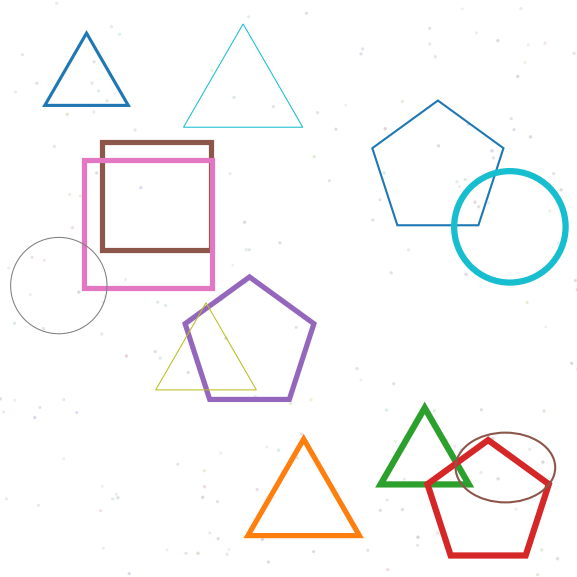[{"shape": "triangle", "thickness": 1.5, "radius": 0.42, "center": [0.15, 0.858]}, {"shape": "pentagon", "thickness": 1, "radius": 0.6, "center": [0.758, 0.706]}, {"shape": "triangle", "thickness": 2.5, "radius": 0.56, "center": [0.526, 0.127]}, {"shape": "triangle", "thickness": 3, "radius": 0.44, "center": [0.735, 0.204]}, {"shape": "pentagon", "thickness": 3, "radius": 0.55, "center": [0.845, 0.127]}, {"shape": "pentagon", "thickness": 2.5, "radius": 0.59, "center": [0.432, 0.402]}, {"shape": "square", "thickness": 2.5, "radius": 0.47, "center": [0.271, 0.66]}, {"shape": "oval", "thickness": 1, "radius": 0.43, "center": [0.875, 0.19]}, {"shape": "square", "thickness": 2.5, "radius": 0.55, "center": [0.256, 0.611]}, {"shape": "circle", "thickness": 0.5, "radius": 0.42, "center": [0.102, 0.505]}, {"shape": "triangle", "thickness": 0.5, "radius": 0.5, "center": [0.357, 0.374]}, {"shape": "circle", "thickness": 3, "radius": 0.48, "center": [0.883, 0.606]}, {"shape": "triangle", "thickness": 0.5, "radius": 0.6, "center": [0.421, 0.838]}]